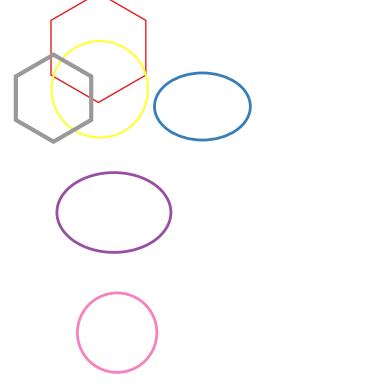[{"shape": "hexagon", "thickness": 1, "radius": 0.71, "center": [0.256, 0.876]}, {"shape": "oval", "thickness": 2, "radius": 0.62, "center": [0.526, 0.723]}, {"shape": "oval", "thickness": 2, "radius": 0.74, "center": [0.296, 0.448]}, {"shape": "circle", "thickness": 1.5, "radius": 0.63, "center": [0.259, 0.768]}, {"shape": "circle", "thickness": 2, "radius": 0.52, "center": [0.304, 0.136]}, {"shape": "hexagon", "thickness": 3, "radius": 0.57, "center": [0.139, 0.745]}]